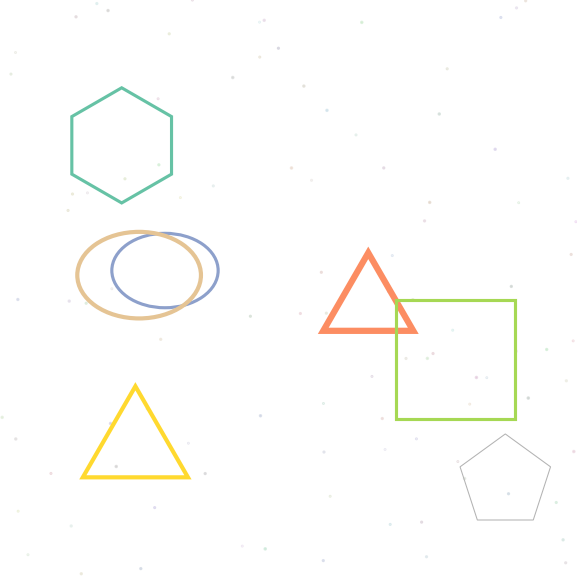[{"shape": "hexagon", "thickness": 1.5, "radius": 0.5, "center": [0.211, 0.747]}, {"shape": "triangle", "thickness": 3, "radius": 0.45, "center": [0.638, 0.471]}, {"shape": "oval", "thickness": 1.5, "radius": 0.46, "center": [0.286, 0.531]}, {"shape": "square", "thickness": 1.5, "radius": 0.52, "center": [0.789, 0.376]}, {"shape": "triangle", "thickness": 2, "radius": 0.53, "center": [0.234, 0.225]}, {"shape": "oval", "thickness": 2, "radius": 0.54, "center": [0.241, 0.523]}, {"shape": "pentagon", "thickness": 0.5, "radius": 0.41, "center": [0.875, 0.165]}]